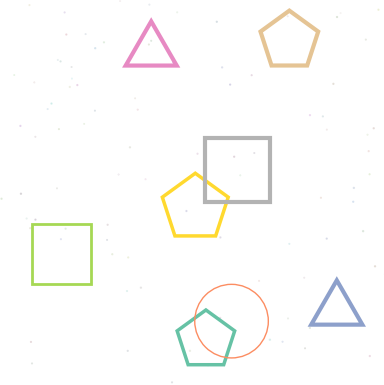[{"shape": "pentagon", "thickness": 2.5, "radius": 0.39, "center": [0.535, 0.116]}, {"shape": "circle", "thickness": 1, "radius": 0.48, "center": [0.601, 0.166]}, {"shape": "triangle", "thickness": 3, "radius": 0.38, "center": [0.875, 0.195]}, {"shape": "triangle", "thickness": 3, "radius": 0.38, "center": [0.393, 0.868]}, {"shape": "square", "thickness": 2, "radius": 0.39, "center": [0.159, 0.34]}, {"shape": "pentagon", "thickness": 2.5, "radius": 0.45, "center": [0.507, 0.46]}, {"shape": "pentagon", "thickness": 3, "radius": 0.39, "center": [0.752, 0.894]}, {"shape": "square", "thickness": 3, "radius": 0.42, "center": [0.618, 0.558]}]